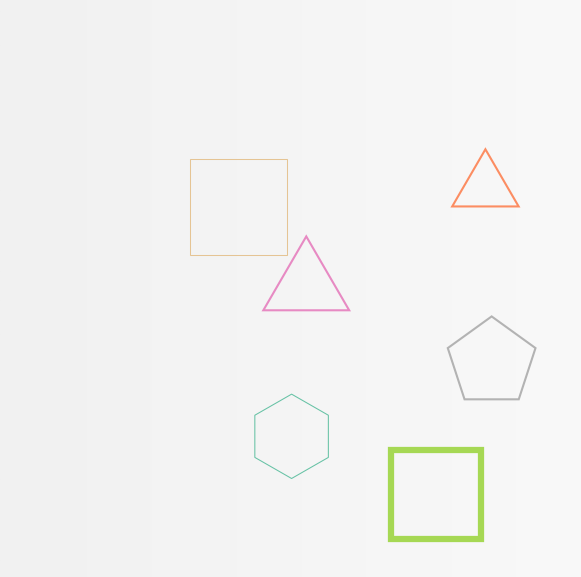[{"shape": "hexagon", "thickness": 0.5, "radius": 0.37, "center": [0.502, 0.244]}, {"shape": "triangle", "thickness": 1, "radius": 0.33, "center": [0.835, 0.675]}, {"shape": "triangle", "thickness": 1, "radius": 0.43, "center": [0.527, 0.504]}, {"shape": "square", "thickness": 3, "radius": 0.39, "center": [0.751, 0.143]}, {"shape": "square", "thickness": 0.5, "radius": 0.41, "center": [0.41, 0.641]}, {"shape": "pentagon", "thickness": 1, "radius": 0.4, "center": [0.846, 0.372]}]